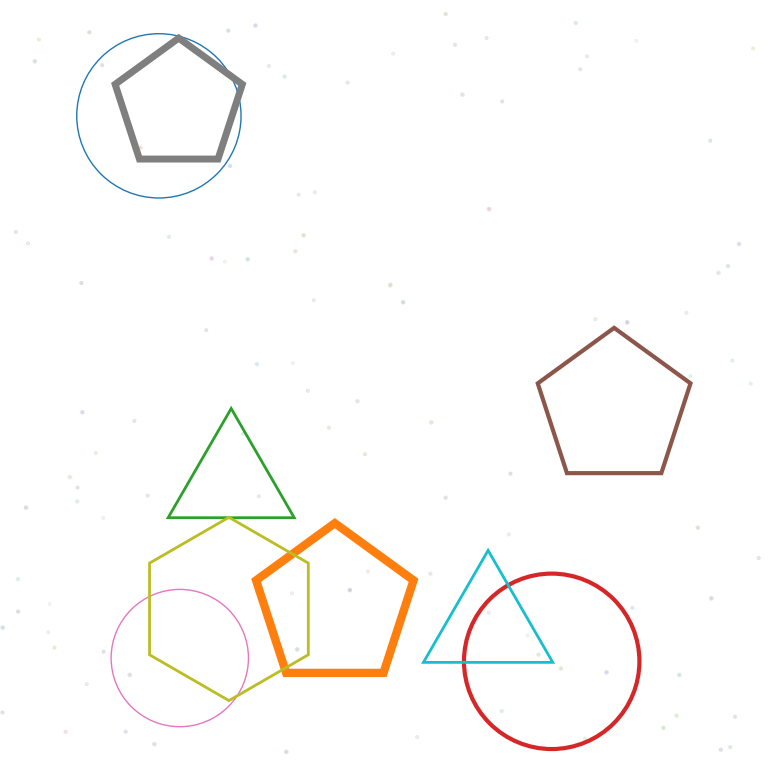[{"shape": "circle", "thickness": 0.5, "radius": 0.53, "center": [0.206, 0.85]}, {"shape": "pentagon", "thickness": 3, "radius": 0.54, "center": [0.435, 0.213]}, {"shape": "triangle", "thickness": 1, "radius": 0.47, "center": [0.3, 0.375]}, {"shape": "circle", "thickness": 1.5, "radius": 0.57, "center": [0.716, 0.141]}, {"shape": "pentagon", "thickness": 1.5, "radius": 0.52, "center": [0.798, 0.47]}, {"shape": "circle", "thickness": 0.5, "radius": 0.45, "center": [0.233, 0.145]}, {"shape": "pentagon", "thickness": 2.5, "radius": 0.43, "center": [0.232, 0.864]}, {"shape": "hexagon", "thickness": 1, "radius": 0.6, "center": [0.297, 0.209]}, {"shape": "triangle", "thickness": 1, "radius": 0.48, "center": [0.634, 0.188]}]